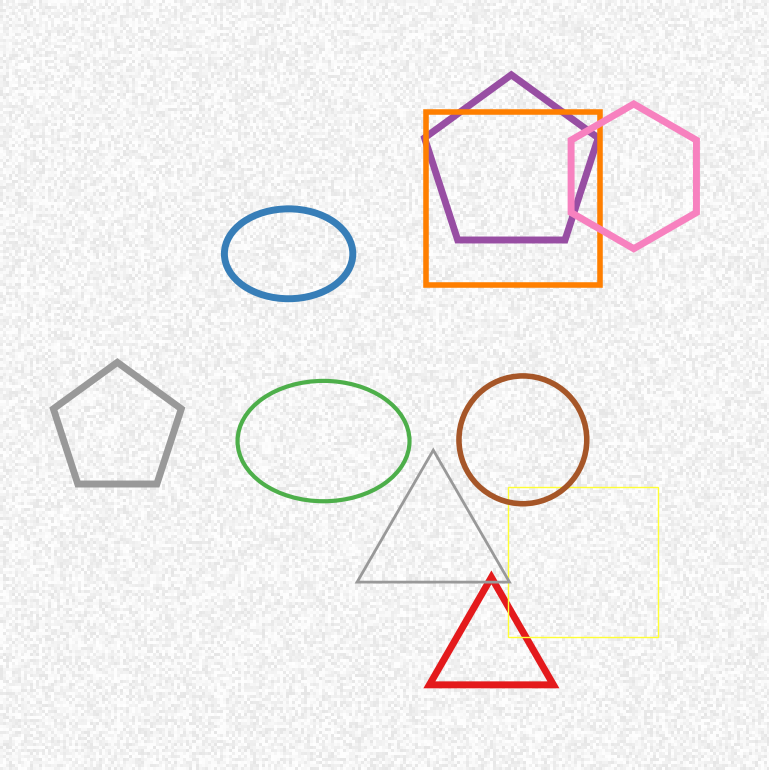[{"shape": "triangle", "thickness": 2.5, "radius": 0.47, "center": [0.638, 0.157]}, {"shape": "oval", "thickness": 2.5, "radius": 0.42, "center": [0.375, 0.67]}, {"shape": "oval", "thickness": 1.5, "radius": 0.56, "center": [0.42, 0.427]}, {"shape": "pentagon", "thickness": 2.5, "radius": 0.59, "center": [0.664, 0.784]}, {"shape": "square", "thickness": 2, "radius": 0.56, "center": [0.666, 0.742]}, {"shape": "square", "thickness": 0.5, "radius": 0.49, "center": [0.758, 0.271]}, {"shape": "circle", "thickness": 2, "radius": 0.41, "center": [0.679, 0.429]}, {"shape": "hexagon", "thickness": 2.5, "radius": 0.47, "center": [0.823, 0.771]}, {"shape": "triangle", "thickness": 1, "radius": 0.57, "center": [0.563, 0.301]}, {"shape": "pentagon", "thickness": 2.5, "radius": 0.44, "center": [0.152, 0.442]}]